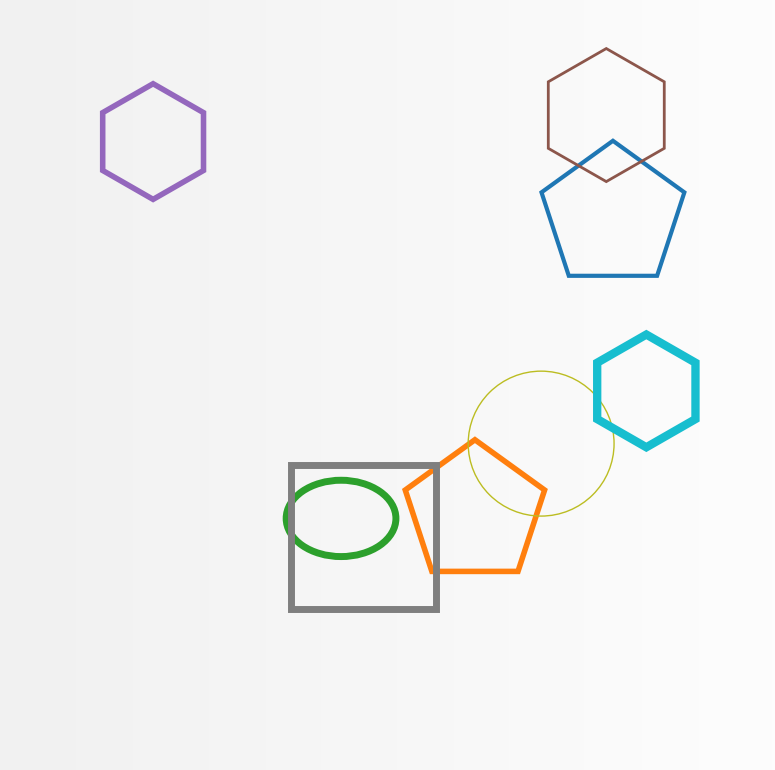[{"shape": "pentagon", "thickness": 1.5, "radius": 0.48, "center": [0.791, 0.72]}, {"shape": "pentagon", "thickness": 2, "radius": 0.47, "center": [0.613, 0.334]}, {"shape": "oval", "thickness": 2.5, "radius": 0.35, "center": [0.44, 0.327]}, {"shape": "hexagon", "thickness": 2, "radius": 0.38, "center": [0.198, 0.816]}, {"shape": "hexagon", "thickness": 1, "radius": 0.43, "center": [0.782, 0.851]}, {"shape": "square", "thickness": 2.5, "radius": 0.47, "center": [0.469, 0.303]}, {"shape": "circle", "thickness": 0.5, "radius": 0.47, "center": [0.698, 0.424]}, {"shape": "hexagon", "thickness": 3, "radius": 0.37, "center": [0.834, 0.492]}]